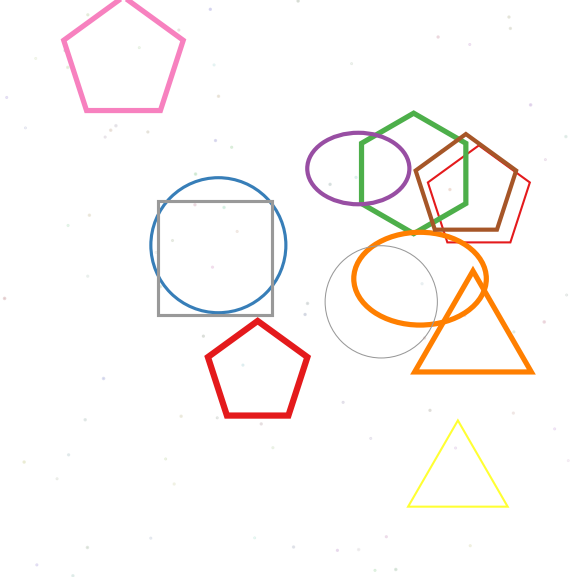[{"shape": "pentagon", "thickness": 3, "radius": 0.45, "center": [0.446, 0.353]}, {"shape": "pentagon", "thickness": 1, "radius": 0.46, "center": [0.829, 0.654]}, {"shape": "circle", "thickness": 1.5, "radius": 0.58, "center": [0.378, 0.575]}, {"shape": "hexagon", "thickness": 2.5, "radius": 0.52, "center": [0.716, 0.699]}, {"shape": "oval", "thickness": 2, "radius": 0.44, "center": [0.62, 0.707]}, {"shape": "oval", "thickness": 2.5, "radius": 0.57, "center": [0.727, 0.517]}, {"shape": "triangle", "thickness": 2.5, "radius": 0.58, "center": [0.819, 0.413]}, {"shape": "triangle", "thickness": 1, "radius": 0.5, "center": [0.793, 0.172]}, {"shape": "pentagon", "thickness": 2, "radius": 0.46, "center": [0.807, 0.675]}, {"shape": "pentagon", "thickness": 2.5, "radius": 0.54, "center": [0.214, 0.896]}, {"shape": "circle", "thickness": 0.5, "radius": 0.49, "center": [0.66, 0.476]}, {"shape": "square", "thickness": 1.5, "radius": 0.49, "center": [0.373, 0.552]}]